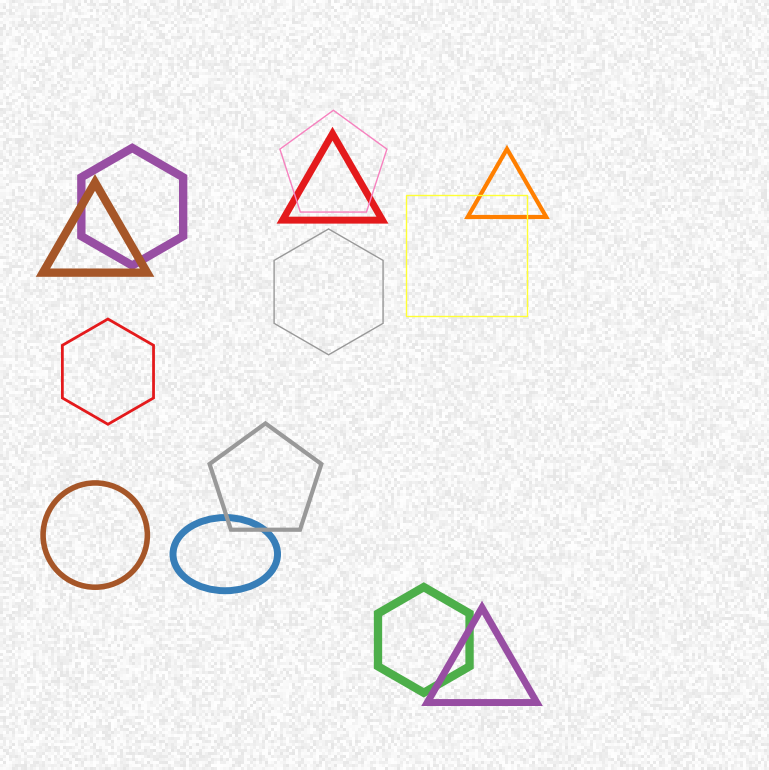[{"shape": "hexagon", "thickness": 1, "radius": 0.34, "center": [0.14, 0.517]}, {"shape": "triangle", "thickness": 2.5, "radius": 0.37, "center": [0.432, 0.752]}, {"shape": "oval", "thickness": 2.5, "radius": 0.34, "center": [0.293, 0.28]}, {"shape": "hexagon", "thickness": 3, "radius": 0.34, "center": [0.55, 0.169]}, {"shape": "hexagon", "thickness": 3, "radius": 0.38, "center": [0.172, 0.732]}, {"shape": "triangle", "thickness": 2.5, "radius": 0.41, "center": [0.626, 0.129]}, {"shape": "triangle", "thickness": 1.5, "radius": 0.29, "center": [0.658, 0.748]}, {"shape": "square", "thickness": 0.5, "radius": 0.4, "center": [0.606, 0.668]}, {"shape": "circle", "thickness": 2, "radius": 0.34, "center": [0.124, 0.305]}, {"shape": "triangle", "thickness": 3, "radius": 0.39, "center": [0.123, 0.685]}, {"shape": "pentagon", "thickness": 0.5, "radius": 0.37, "center": [0.433, 0.784]}, {"shape": "pentagon", "thickness": 1.5, "radius": 0.38, "center": [0.345, 0.374]}, {"shape": "hexagon", "thickness": 0.5, "radius": 0.41, "center": [0.427, 0.621]}]